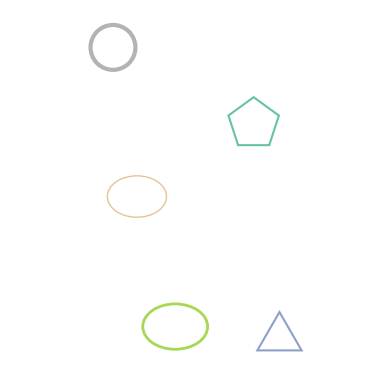[{"shape": "pentagon", "thickness": 1.5, "radius": 0.34, "center": [0.659, 0.679]}, {"shape": "triangle", "thickness": 1.5, "radius": 0.33, "center": [0.726, 0.123]}, {"shape": "oval", "thickness": 2, "radius": 0.42, "center": [0.455, 0.152]}, {"shape": "oval", "thickness": 1, "radius": 0.38, "center": [0.356, 0.49]}, {"shape": "circle", "thickness": 3, "radius": 0.29, "center": [0.293, 0.877]}]